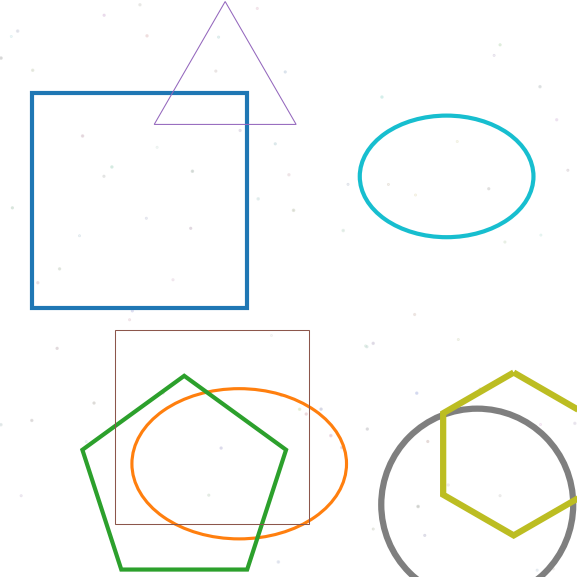[{"shape": "square", "thickness": 2, "radius": 0.93, "center": [0.241, 0.652]}, {"shape": "oval", "thickness": 1.5, "radius": 0.93, "center": [0.414, 0.196]}, {"shape": "pentagon", "thickness": 2, "radius": 0.93, "center": [0.319, 0.163]}, {"shape": "triangle", "thickness": 0.5, "radius": 0.71, "center": [0.39, 0.855]}, {"shape": "square", "thickness": 0.5, "radius": 0.84, "center": [0.367, 0.259]}, {"shape": "circle", "thickness": 3, "radius": 0.83, "center": [0.826, 0.125]}, {"shape": "hexagon", "thickness": 3, "radius": 0.71, "center": [0.89, 0.213]}, {"shape": "oval", "thickness": 2, "radius": 0.75, "center": [0.773, 0.694]}]